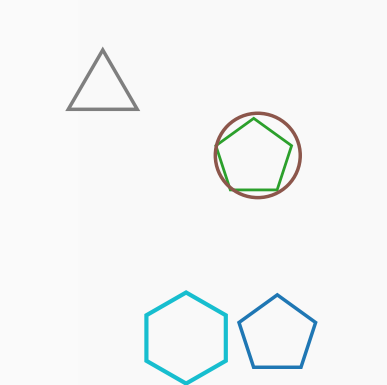[{"shape": "pentagon", "thickness": 2.5, "radius": 0.52, "center": [0.716, 0.13]}, {"shape": "pentagon", "thickness": 2, "radius": 0.51, "center": [0.655, 0.59]}, {"shape": "circle", "thickness": 2.5, "radius": 0.55, "center": [0.665, 0.596]}, {"shape": "triangle", "thickness": 2.5, "radius": 0.51, "center": [0.265, 0.767]}, {"shape": "hexagon", "thickness": 3, "radius": 0.59, "center": [0.48, 0.122]}]